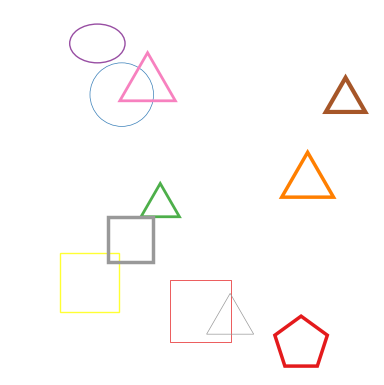[{"shape": "square", "thickness": 0.5, "radius": 0.4, "center": [0.521, 0.192]}, {"shape": "pentagon", "thickness": 2.5, "radius": 0.36, "center": [0.782, 0.107]}, {"shape": "circle", "thickness": 0.5, "radius": 0.41, "center": [0.316, 0.754]}, {"shape": "triangle", "thickness": 2, "radius": 0.29, "center": [0.416, 0.466]}, {"shape": "oval", "thickness": 1, "radius": 0.36, "center": [0.253, 0.887]}, {"shape": "triangle", "thickness": 2.5, "radius": 0.39, "center": [0.799, 0.527]}, {"shape": "square", "thickness": 1, "radius": 0.38, "center": [0.233, 0.266]}, {"shape": "triangle", "thickness": 3, "radius": 0.3, "center": [0.898, 0.739]}, {"shape": "triangle", "thickness": 2, "radius": 0.42, "center": [0.383, 0.78]}, {"shape": "square", "thickness": 2.5, "radius": 0.29, "center": [0.339, 0.378]}, {"shape": "triangle", "thickness": 0.5, "radius": 0.35, "center": [0.598, 0.167]}]